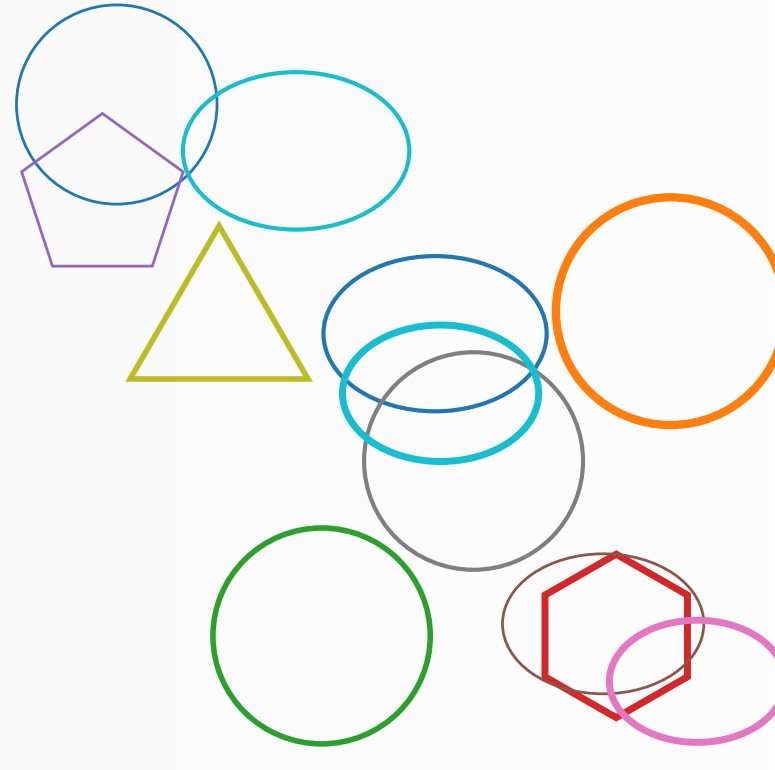[{"shape": "oval", "thickness": 1.5, "radius": 0.72, "center": [0.561, 0.567]}, {"shape": "circle", "thickness": 1, "radius": 0.65, "center": [0.151, 0.864]}, {"shape": "circle", "thickness": 3, "radius": 0.74, "center": [0.865, 0.596]}, {"shape": "circle", "thickness": 2, "radius": 0.7, "center": [0.415, 0.174]}, {"shape": "hexagon", "thickness": 2.5, "radius": 0.53, "center": [0.795, 0.174]}, {"shape": "pentagon", "thickness": 1, "radius": 0.55, "center": [0.132, 0.743]}, {"shape": "oval", "thickness": 1, "radius": 0.65, "center": [0.778, 0.19]}, {"shape": "oval", "thickness": 2.5, "radius": 0.57, "center": [0.9, 0.115]}, {"shape": "circle", "thickness": 1.5, "radius": 0.71, "center": [0.611, 0.401]}, {"shape": "triangle", "thickness": 2, "radius": 0.66, "center": [0.283, 0.574]}, {"shape": "oval", "thickness": 2.5, "radius": 0.63, "center": [0.569, 0.489]}, {"shape": "oval", "thickness": 1.5, "radius": 0.73, "center": [0.382, 0.804]}]